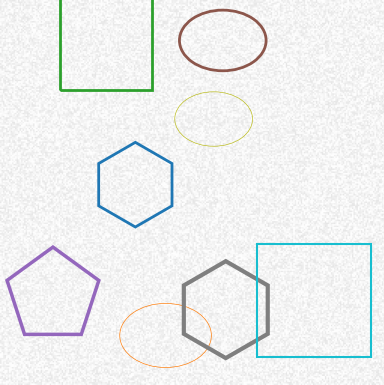[{"shape": "hexagon", "thickness": 2, "radius": 0.55, "center": [0.352, 0.52]}, {"shape": "oval", "thickness": 0.5, "radius": 0.59, "center": [0.43, 0.129]}, {"shape": "square", "thickness": 2, "radius": 0.59, "center": [0.276, 0.884]}, {"shape": "pentagon", "thickness": 2.5, "radius": 0.63, "center": [0.137, 0.233]}, {"shape": "oval", "thickness": 2, "radius": 0.56, "center": [0.579, 0.895]}, {"shape": "hexagon", "thickness": 3, "radius": 0.63, "center": [0.586, 0.196]}, {"shape": "oval", "thickness": 0.5, "radius": 0.51, "center": [0.555, 0.691]}, {"shape": "square", "thickness": 1.5, "radius": 0.74, "center": [0.816, 0.22]}]